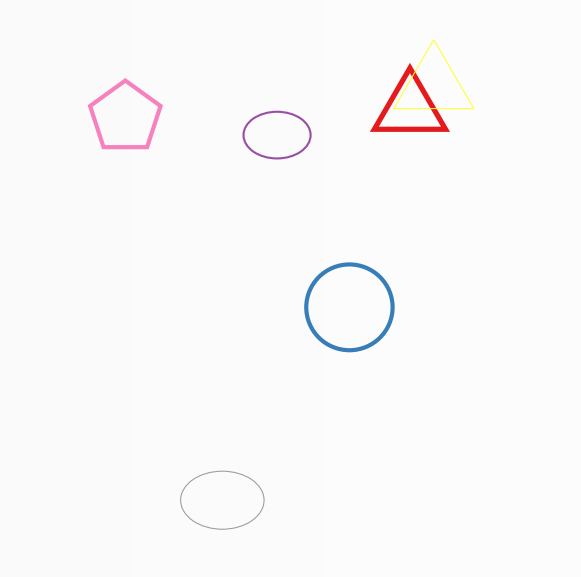[{"shape": "triangle", "thickness": 2.5, "radius": 0.35, "center": [0.705, 0.811]}, {"shape": "circle", "thickness": 2, "radius": 0.37, "center": [0.601, 0.467]}, {"shape": "oval", "thickness": 1, "radius": 0.29, "center": [0.477, 0.765]}, {"shape": "triangle", "thickness": 0.5, "radius": 0.4, "center": [0.746, 0.851]}, {"shape": "pentagon", "thickness": 2, "radius": 0.32, "center": [0.216, 0.796]}, {"shape": "oval", "thickness": 0.5, "radius": 0.36, "center": [0.383, 0.133]}]